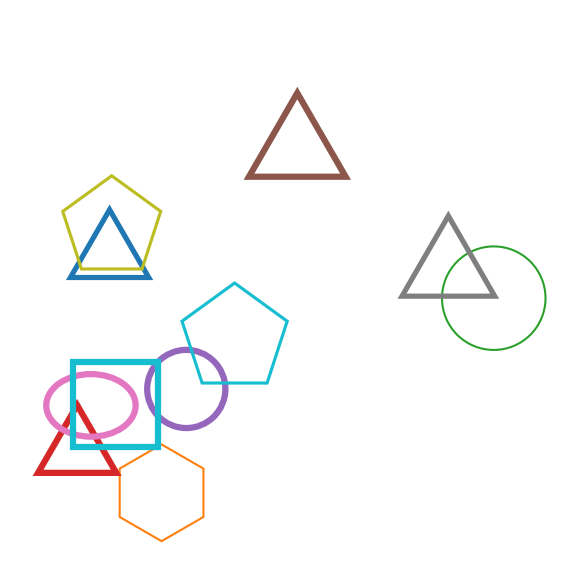[{"shape": "triangle", "thickness": 2.5, "radius": 0.39, "center": [0.19, 0.558]}, {"shape": "hexagon", "thickness": 1, "radius": 0.42, "center": [0.28, 0.146]}, {"shape": "circle", "thickness": 1, "radius": 0.45, "center": [0.855, 0.483]}, {"shape": "triangle", "thickness": 3, "radius": 0.39, "center": [0.134, 0.219]}, {"shape": "circle", "thickness": 3, "radius": 0.34, "center": [0.323, 0.326]}, {"shape": "triangle", "thickness": 3, "radius": 0.48, "center": [0.515, 0.741]}, {"shape": "oval", "thickness": 3, "radius": 0.39, "center": [0.158, 0.297]}, {"shape": "triangle", "thickness": 2.5, "radius": 0.46, "center": [0.776, 0.533]}, {"shape": "pentagon", "thickness": 1.5, "radius": 0.45, "center": [0.193, 0.606]}, {"shape": "pentagon", "thickness": 1.5, "radius": 0.48, "center": [0.406, 0.413]}, {"shape": "square", "thickness": 3, "radius": 0.37, "center": [0.201, 0.299]}]